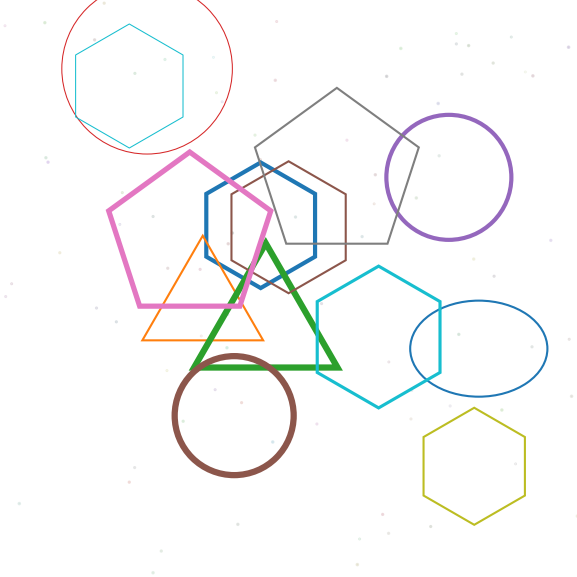[{"shape": "hexagon", "thickness": 2, "radius": 0.54, "center": [0.451, 0.609]}, {"shape": "oval", "thickness": 1, "radius": 0.59, "center": [0.829, 0.395]}, {"shape": "triangle", "thickness": 1, "radius": 0.6, "center": [0.351, 0.47]}, {"shape": "triangle", "thickness": 3, "radius": 0.72, "center": [0.46, 0.434]}, {"shape": "circle", "thickness": 0.5, "radius": 0.74, "center": [0.255, 0.88]}, {"shape": "circle", "thickness": 2, "radius": 0.54, "center": [0.777, 0.692]}, {"shape": "hexagon", "thickness": 1, "radius": 0.57, "center": [0.5, 0.606]}, {"shape": "circle", "thickness": 3, "radius": 0.52, "center": [0.406, 0.279]}, {"shape": "pentagon", "thickness": 2.5, "radius": 0.74, "center": [0.329, 0.588]}, {"shape": "pentagon", "thickness": 1, "radius": 0.75, "center": [0.583, 0.698]}, {"shape": "hexagon", "thickness": 1, "radius": 0.51, "center": [0.821, 0.192]}, {"shape": "hexagon", "thickness": 1.5, "radius": 0.61, "center": [0.656, 0.416]}, {"shape": "hexagon", "thickness": 0.5, "radius": 0.54, "center": [0.224, 0.85]}]